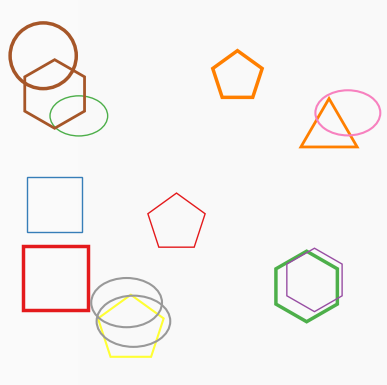[{"shape": "square", "thickness": 2.5, "radius": 0.42, "center": [0.143, 0.278]}, {"shape": "pentagon", "thickness": 1, "radius": 0.39, "center": [0.455, 0.421]}, {"shape": "square", "thickness": 1, "radius": 0.36, "center": [0.14, 0.469]}, {"shape": "oval", "thickness": 1, "radius": 0.37, "center": [0.203, 0.699]}, {"shape": "hexagon", "thickness": 2.5, "radius": 0.46, "center": [0.791, 0.256]}, {"shape": "hexagon", "thickness": 1, "radius": 0.41, "center": [0.812, 0.273]}, {"shape": "triangle", "thickness": 2, "radius": 0.42, "center": [0.849, 0.66]}, {"shape": "pentagon", "thickness": 2.5, "radius": 0.34, "center": [0.613, 0.801]}, {"shape": "pentagon", "thickness": 1.5, "radius": 0.45, "center": [0.338, 0.145]}, {"shape": "hexagon", "thickness": 2, "radius": 0.45, "center": [0.141, 0.756]}, {"shape": "circle", "thickness": 2.5, "radius": 0.43, "center": [0.111, 0.855]}, {"shape": "oval", "thickness": 1.5, "radius": 0.42, "center": [0.898, 0.707]}, {"shape": "oval", "thickness": 1.5, "radius": 0.46, "center": [0.327, 0.214]}, {"shape": "oval", "thickness": 1.5, "radius": 0.48, "center": [0.344, 0.166]}]